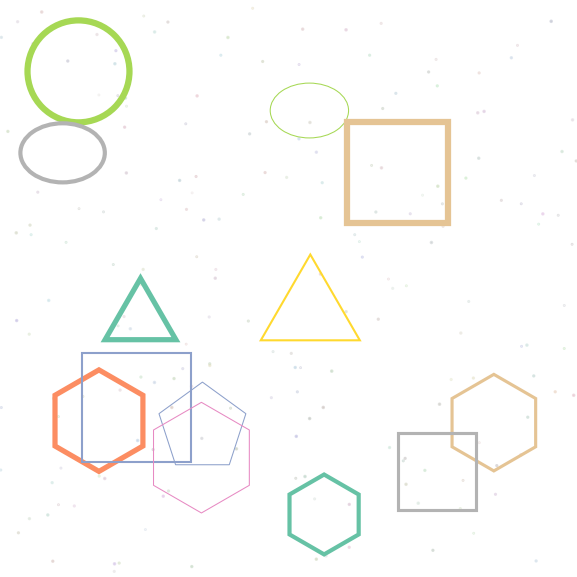[{"shape": "triangle", "thickness": 2.5, "radius": 0.35, "center": [0.243, 0.446]}, {"shape": "hexagon", "thickness": 2, "radius": 0.35, "center": [0.561, 0.108]}, {"shape": "hexagon", "thickness": 2.5, "radius": 0.44, "center": [0.171, 0.271]}, {"shape": "pentagon", "thickness": 0.5, "radius": 0.4, "center": [0.351, 0.258]}, {"shape": "square", "thickness": 1, "radius": 0.47, "center": [0.237, 0.293]}, {"shape": "hexagon", "thickness": 0.5, "radius": 0.48, "center": [0.349, 0.207]}, {"shape": "oval", "thickness": 0.5, "radius": 0.34, "center": [0.536, 0.808]}, {"shape": "circle", "thickness": 3, "radius": 0.44, "center": [0.136, 0.876]}, {"shape": "triangle", "thickness": 1, "radius": 0.5, "center": [0.537, 0.459]}, {"shape": "hexagon", "thickness": 1.5, "radius": 0.42, "center": [0.855, 0.267]}, {"shape": "square", "thickness": 3, "radius": 0.44, "center": [0.688, 0.7]}, {"shape": "oval", "thickness": 2, "radius": 0.37, "center": [0.108, 0.734]}, {"shape": "square", "thickness": 1.5, "radius": 0.34, "center": [0.757, 0.182]}]